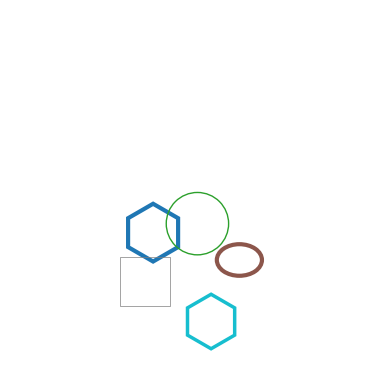[{"shape": "hexagon", "thickness": 3, "radius": 0.37, "center": [0.398, 0.396]}, {"shape": "circle", "thickness": 1, "radius": 0.41, "center": [0.513, 0.419]}, {"shape": "oval", "thickness": 3, "radius": 0.29, "center": [0.622, 0.325]}, {"shape": "square", "thickness": 0.5, "radius": 0.32, "center": [0.376, 0.269]}, {"shape": "hexagon", "thickness": 2.5, "radius": 0.35, "center": [0.548, 0.165]}]